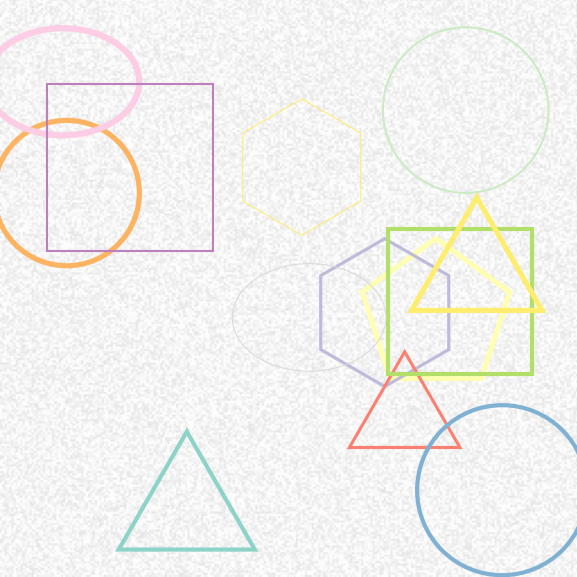[{"shape": "triangle", "thickness": 2, "radius": 0.68, "center": [0.323, 0.116]}, {"shape": "pentagon", "thickness": 2.5, "radius": 0.67, "center": [0.755, 0.452]}, {"shape": "hexagon", "thickness": 1.5, "radius": 0.64, "center": [0.666, 0.458]}, {"shape": "triangle", "thickness": 1.5, "radius": 0.55, "center": [0.701, 0.28]}, {"shape": "circle", "thickness": 2, "radius": 0.74, "center": [0.869, 0.15]}, {"shape": "circle", "thickness": 2.5, "radius": 0.63, "center": [0.115, 0.665]}, {"shape": "square", "thickness": 2, "radius": 0.63, "center": [0.797, 0.477]}, {"shape": "oval", "thickness": 3, "radius": 0.66, "center": [0.109, 0.858]}, {"shape": "oval", "thickness": 0.5, "radius": 0.67, "center": [0.535, 0.449]}, {"shape": "square", "thickness": 1, "radius": 0.72, "center": [0.225, 0.709]}, {"shape": "circle", "thickness": 1, "radius": 0.72, "center": [0.806, 0.809]}, {"shape": "triangle", "thickness": 2.5, "radius": 0.65, "center": [0.826, 0.527]}, {"shape": "hexagon", "thickness": 0.5, "radius": 0.59, "center": [0.522, 0.71]}]